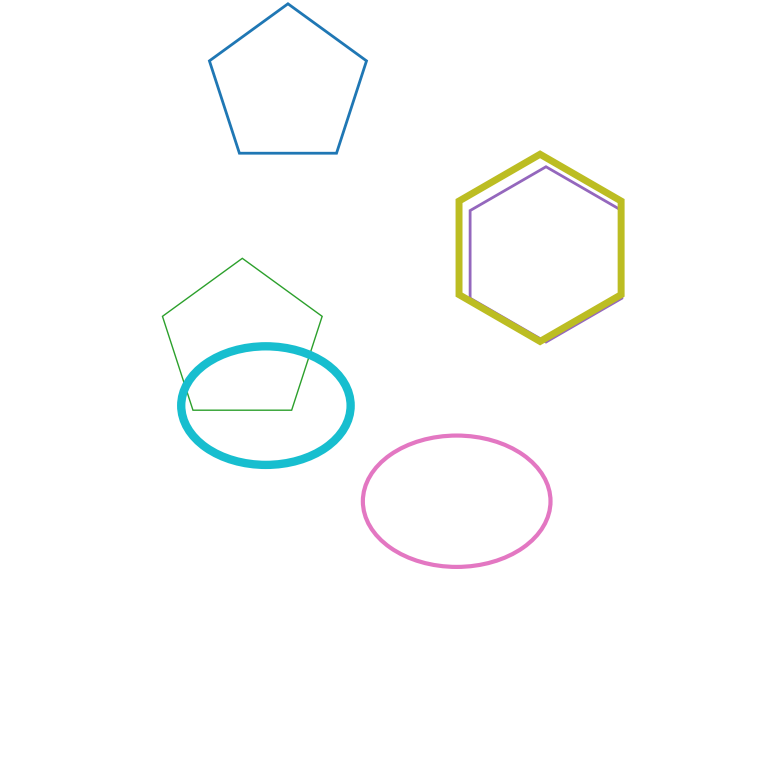[{"shape": "pentagon", "thickness": 1, "radius": 0.54, "center": [0.374, 0.888]}, {"shape": "pentagon", "thickness": 0.5, "radius": 0.55, "center": [0.315, 0.555]}, {"shape": "hexagon", "thickness": 1, "radius": 0.57, "center": [0.709, 0.67]}, {"shape": "oval", "thickness": 1.5, "radius": 0.61, "center": [0.593, 0.349]}, {"shape": "hexagon", "thickness": 2.5, "radius": 0.61, "center": [0.701, 0.678]}, {"shape": "oval", "thickness": 3, "radius": 0.55, "center": [0.345, 0.473]}]